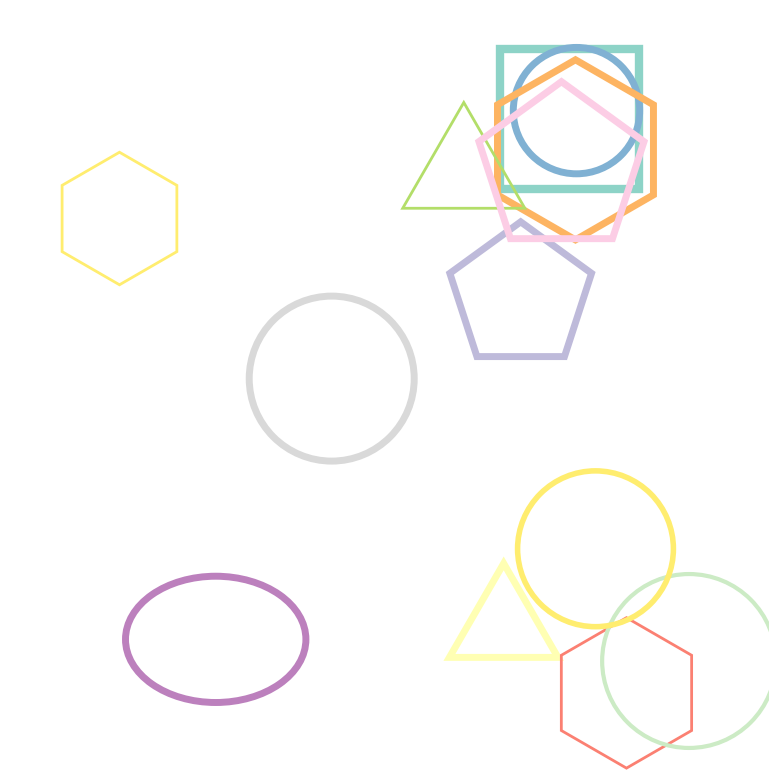[{"shape": "square", "thickness": 3, "radius": 0.45, "center": [0.739, 0.846]}, {"shape": "triangle", "thickness": 2.5, "radius": 0.41, "center": [0.654, 0.187]}, {"shape": "pentagon", "thickness": 2.5, "radius": 0.48, "center": [0.676, 0.615]}, {"shape": "hexagon", "thickness": 1, "radius": 0.49, "center": [0.814, 0.1]}, {"shape": "circle", "thickness": 2.5, "radius": 0.41, "center": [0.749, 0.856]}, {"shape": "hexagon", "thickness": 2.5, "radius": 0.58, "center": [0.747, 0.805]}, {"shape": "triangle", "thickness": 1, "radius": 0.46, "center": [0.602, 0.775]}, {"shape": "pentagon", "thickness": 2.5, "radius": 0.56, "center": [0.729, 0.781]}, {"shape": "circle", "thickness": 2.5, "radius": 0.54, "center": [0.431, 0.508]}, {"shape": "oval", "thickness": 2.5, "radius": 0.59, "center": [0.28, 0.17]}, {"shape": "circle", "thickness": 1.5, "radius": 0.56, "center": [0.895, 0.142]}, {"shape": "hexagon", "thickness": 1, "radius": 0.43, "center": [0.155, 0.716]}, {"shape": "circle", "thickness": 2, "radius": 0.51, "center": [0.773, 0.287]}]